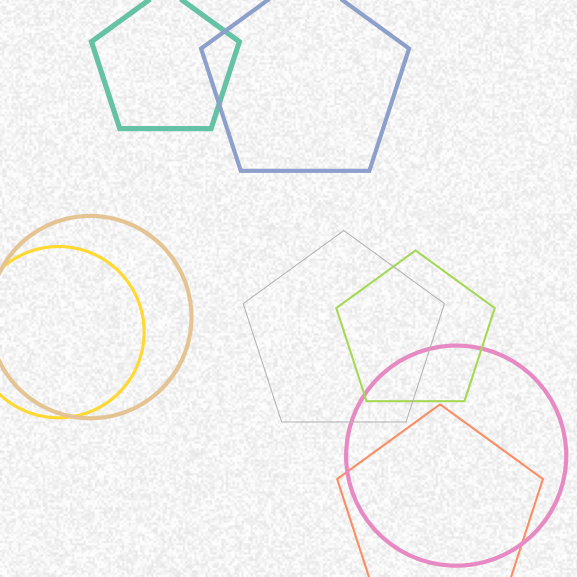[{"shape": "pentagon", "thickness": 2.5, "radius": 0.67, "center": [0.286, 0.885]}, {"shape": "pentagon", "thickness": 1, "radius": 0.94, "center": [0.762, 0.112]}, {"shape": "pentagon", "thickness": 2, "radius": 0.95, "center": [0.528, 0.857]}, {"shape": "circle", "thickness": 2, "radius": 0.95, "center": [0.79, 0.21]}, {"shape": "pentagon", "thickness": 1, "radius": 0.72, "center": [0.72, 0.421]}, {"shape": "circle", "thickness": 1.5, "radius": 0.74, "center": [0.101, 0.424]}, {"shape": "circle", "thickness": 2, "radius": 0.88, "center": [0.156, 0.45]}, {"shape": "pentagon", "thickness": 0.5, "radius": 0.92, "center": [0.595, 0.417]}]